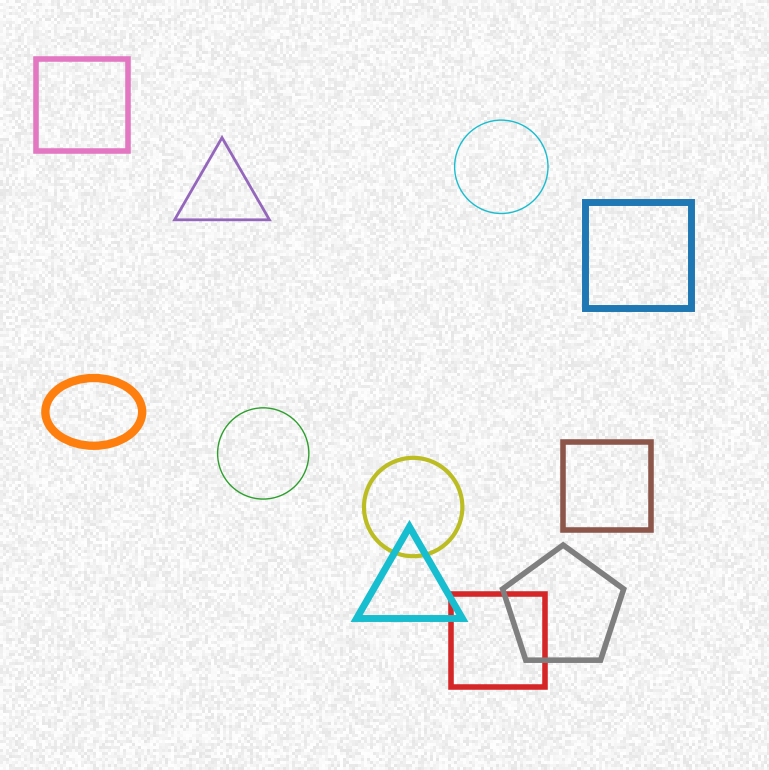[{"shape": "square", "thickness": 2.5, "radius": 0.34, "center": [0.829, 0.669]}, {"shape": "oval", "thickness": 3, "radius": 0.31, "center": [0.122, 0.465]}, {"shape": "circle", "thickness": 0.5, "radius": 0.3, "center": [0.342, 0.411]}, {"shape": "square", "thickness": 2, "radius": 0.3, "center": [0.647, 0.168]}, {"shape": "triangle", "thickness": 1, "radius": 0.36, "center": [0.288, 0.75]}, {"shape": "square", "thickness": 2, "radius": 0.29, "center": [0.789, 0.369]}, {"shape": "square", "thickness": 2, "radius": 0.3, "center": [0.106, 0.863]}, {"shape": "pentagon", "thickness": 2, "radius": 0.41, "center": [0.731, 0.209]}, {"shape": "circle", "thickness": 1.5, "radius": 0.32, "center": [0.537, 0.342]}, {"shape": "triangle", "thickness": 2.5, "radius": 0.4, "center": [0.532, 0.236]}, {"shape": "circle", "thickness": 0.5, "radius": 0.3, "center": [0.651, 0.783]}]